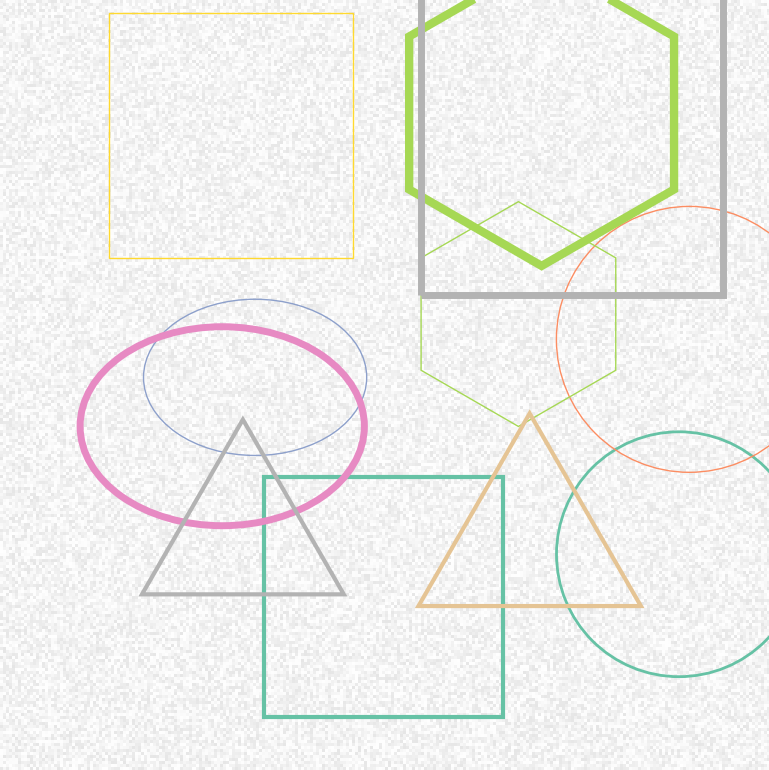[{"shape": "square", "thickness": 1.5, "radius": 0.78, "center": [0.498, 0.225]}, {"shape": "circle", "thickness": 1, "radius": 0.8, "center": [0.882, 0.28]}, {"shape": "circle", "thickness": 0.5, "radius": 0.86, "center": [0.895, 0.559]}, {"shape": "oval", "thickness": 0.5, "radius": 0.72, "center": [0.331, 0.51]}, {"shape": "oval", "thickness": 2.5, "radius": 0.92, "center": [0.289, 0.446]}, {"shape": "hexagon", "thickness": 3, "radius": 0.99, "center": [0.703, 0.853]}, {"shape": "hexagon", "thickness": 0.5, "radius": 0.73, "center": [0.673, 0.592]}, {"shape": "square", "thickness": 0.5, "radius": 0.79, "center": [0.3, 0.824]}, {"shape": "triangle", "thickness": 1.5, "radius": 0.83, "center": [0.688, 0.296]}, {"shape": "triangle", "thickness": 1.5, "radius": 0.76, "center": [0.315, 0.304]}, {"shape": "square", "thickness": 2.5, "radius": 0.98, "center": [0.743, 0.812]}]